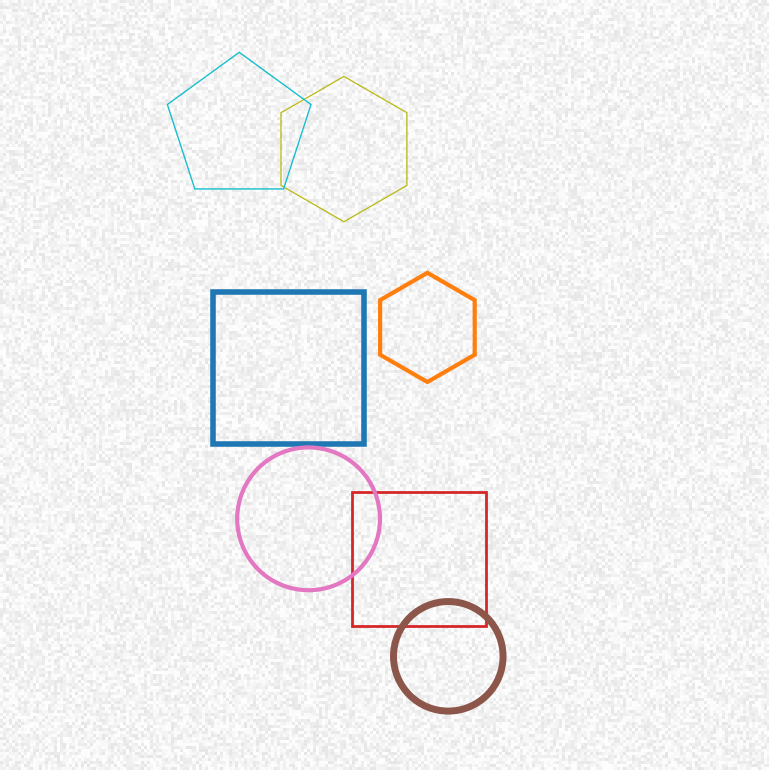[{"shape": "square", "thickness": 2, "radius": 0.49, "center": [0.375, 0.522]}, {"shape": "hexagon", "thickness": 1.5, "radius": 0.35, "center": [0.555, 0.575]}, {"shape": "square", "thickness": 1, "radius": 0.43, "center": [0.544, 0.274]}, {"shape": "circle", "thickness": 2.5, "radius": 0.36, "center": [0.582, 0.148]}, {"shape": "circle", "thickness": 1.5, "radius": 0.46, "center": [0.401, 0.326]}, {"shape": "hexagon", "thickness": 0.5, "radius": 0.47, "center": [0.447, 0.806]}, {"shape": "pentagon", "thickness": 0.5, "radius": 0.49, "center": [0.311, 0.834]}]